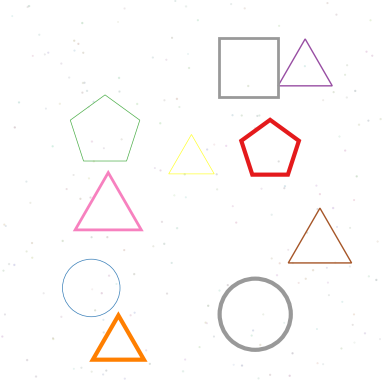[{"shape": "pentagon", "thickness": 3, "radius": 0.39, "center": [0.702, 0.61]}, {"shape": "circle", "thickness": 0.5, "radius": 0.37, "center": [0.237, 0.252]}, {"shape": "pentagon", "thickness": 0.5, "radius": 0.47, "center": [0.273, 0.659]}, {"shape": "triangle", "thickness": 1, "radius": 0.41, "center": [0.793, 0.818]}, {"shape": "triangle", "thickness": 3, "radius": 0.38, "center": [0.308, 0.104]}, {"shape": "triangle", "thickness": 0.5, "radius": 0.34, "center": [0.497, 0.582]}, {"shape": "triangle", "thickness": 1, "radius": 0.47, "center": [0.831, 0.365]}, {"shape": "triangle", "thickness": 2, "radius": 0.5, "center": [0.281, 0.452]}, {"shape": "square", "thickness": 2, "radius": 0.38, "center": [0.647, 0.825]}, {"shape": "circle", "thickness": 3, "radius": 0.46, "center": [0.663, 0.184]}]